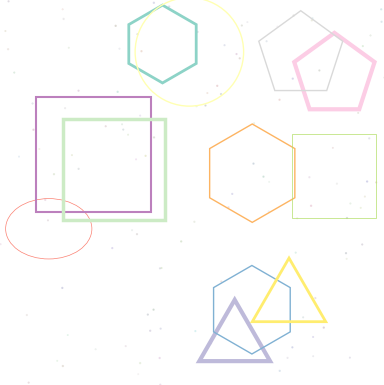[{"shape": "hexagon", "thickness": 2, "radius": 0.51, "center": [0.422, 0.886]}, {"shape": "circle", "thickness": 1, "radius": 0.7, "center": [0.492, 0.865]}, {"shape": "triangle", "thickness": 3, "radius": 0.53, "center": [0.61, 0.115]}, {"shape": "oval", "thickness": 0.5, "radius": 0.56, "center": [0.127, 0.406]}, {"shape": "hexagon", "thickness": 1, "radius": 0.57, "center": [0.654, 0.195]}, {"shape": "hexagon", "thickness": 1, "radius": 0.64, "center": [0.655, 0.55]}, {"shape": "square", "thickness": 0.5, "radius": 0.54, "center": [0.868, 0.543]}, {"shape": "pentagon", "thickness": 3, "radius": 0.55, "center": [0.869, 0.805]}, {"shape": "pentagon", "thickness": 1, "radius": 0.57, "center": [0.781, 0.858]}, {"shape": "square", "thickness": 1.5, "radius": 0.75, "center": [0.244, 0.599]}, {"shape": "square", "thickness": 2.5, "radius": 0.66, "center": [0.296, 0.56]}, {"shape": "triangle", "thickness": 2, "radius": 0.55, "center": [0.751, 0.22]}]